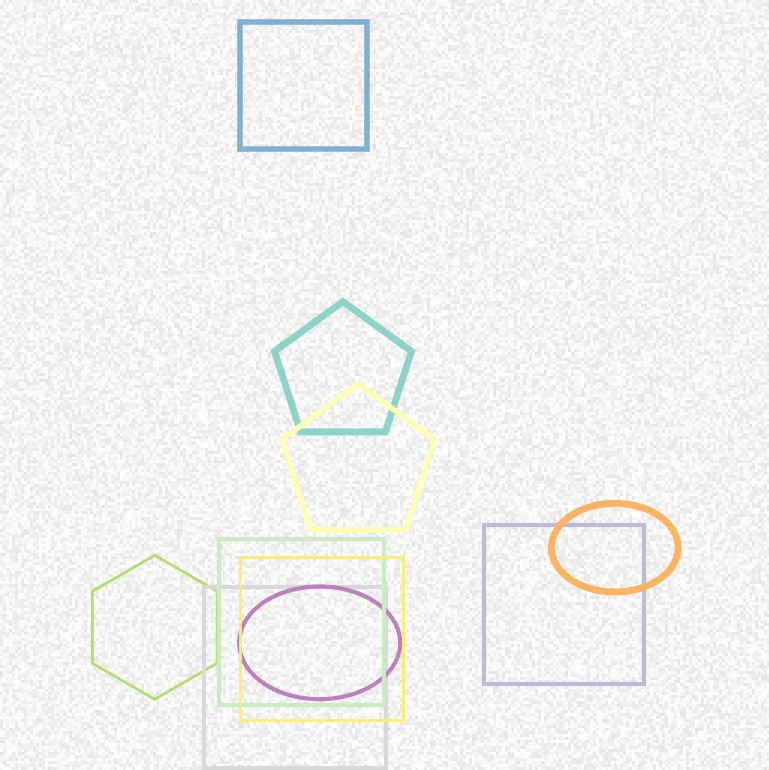[{"shape": "pentagon", "thickness": 2.5, "radius": 0.47, "center": [0.445, 0.515]}, {"shape": "pentagon", "thickness": 2, "radius": 0.52, "center": [0.465, 0.397]}, {"shape": "square", "thickness": 1.5, "radius": 0.52, "center": [0.732, 0.215]}, {"shape": "square", "thickness": 2, "radius": 0.41, "center": [0.394, 0.889]}, {"shape": "oval", "thickness": 2.5, "radius": 0.41, "center": [0.798, 0.289]}, {"shape": "hexagon", "thickness": 1, "radius": 0.47, "center": [0.201, 0.185]}, {"shape": "square", "thickness": 1.5, "radius": 0.59, "center": [0.383, 0.12]}, {"shape": "oval", "thickness": 1.5, "radius": 0.52, "center": [0.415, 0.165]}, {"shape": "square", "thickness": 1.5, "radius": 0.54, "center": [0.391, 0.192]}, {"shape": "square", "thickness": 1, "radius": 0.53, "center": [0.418, 0.171]}]